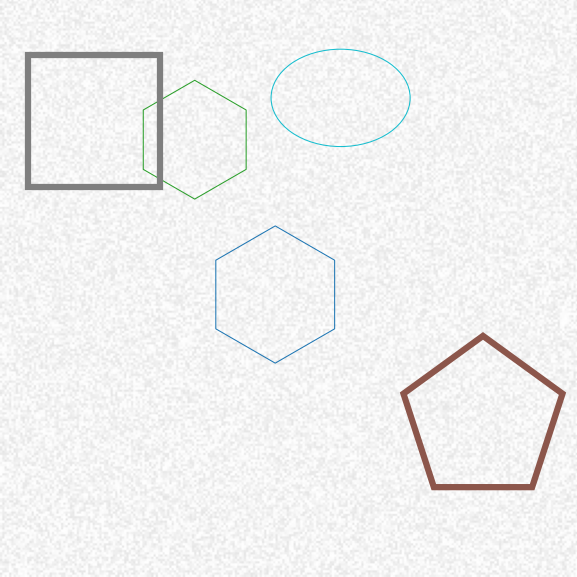[{"shape": "hexagon", "thickness": 0.5, "radius": 0.59, "center": [0.477, 0.489]}, {"shape": "hexagon", "thickness": 0.5, "radius": 0.51, "center": [0.337, 0.757]}, {"shape": "pentagon", "thickness": 3, "radius": 0.72, "center": [0.836, 0.273]}, {"shape": "square", "thickness": 3, "radius": 0.57, "center": [0.163, 0.789]}, {"shape": "oval", "thickness": 0.5, "radius": 0.6, "center": [0.59, 0.83]}]